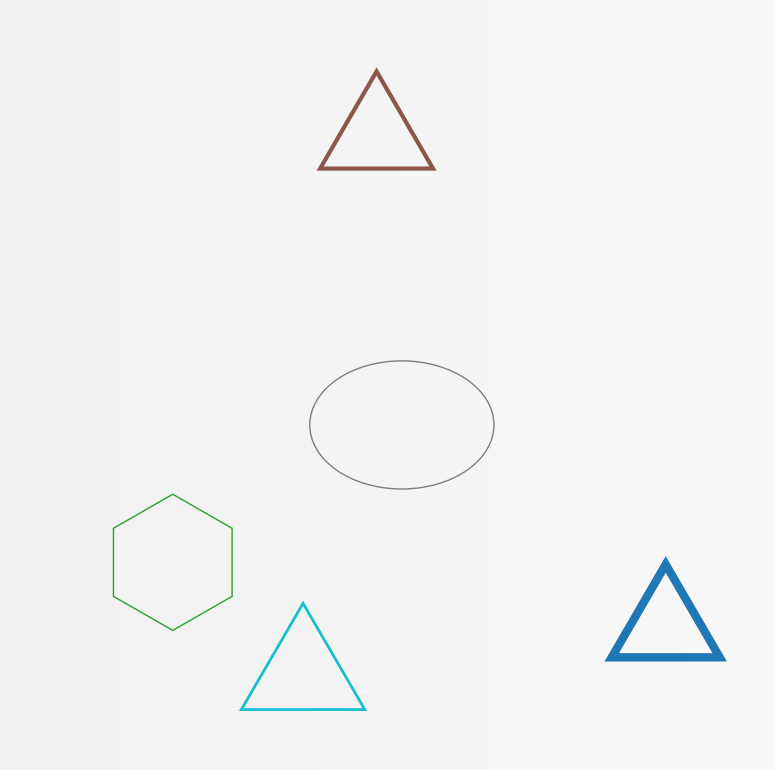[{"shape": "triangle", "thickness": 3, "radius": 0.4, "center": [0.859, 0.187]}, {"shape": "hexagon", "thickness": 0.5, "radius": 0.44, "center": [0.223, 0.27]}, {"shape": "triangle", "thickness": 1.5, "radius": 0.42, "center": [0.486, 0.823]}, {"shape": "oval", "thickness": 0.5, "radius": 0.59, "center": [0.519, 0.448]}, {"shape": "triangle", "thickness": 1, "radius": 0.46, "center": [0.391, 0.124]}]